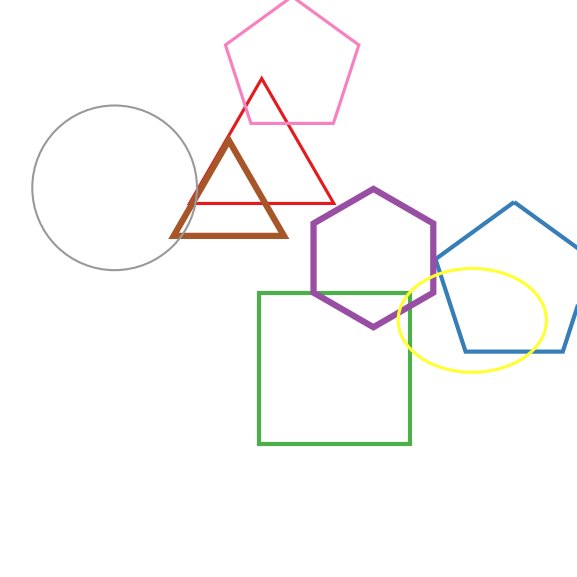[{"shape": "triangle", "thickness": 1.5, "radius": 0.72, "center": [0.453, 0.719]}, {"shape": "pentagon", "thickness": 2, "radius": 0.72, "center": [0.89, 0.506]}, {"shape": "square", "thickness": 2, "radius": 0.66, "center": [0.579, 0.361]}, {"shape": "hexagon", "thickness": 3, "radius": 0.6, "center": [0.647, 0.552]}, {"shape": "oval", "thickness": 1.5, "radius": 0.64, "center": [0.818, 0.444]}, {"shape": "triangle", "thickness": 3, "radius": 0.55, "center": [0.396, 0.646]}, {"shape": "pentagon", "thickness": 1.5, "radius": 0.61, "center": [0.506, 0.884]}, {"shape": "circle", "thickness": 1, "radius": 0.71, "center": [0.198, 0.674]}]